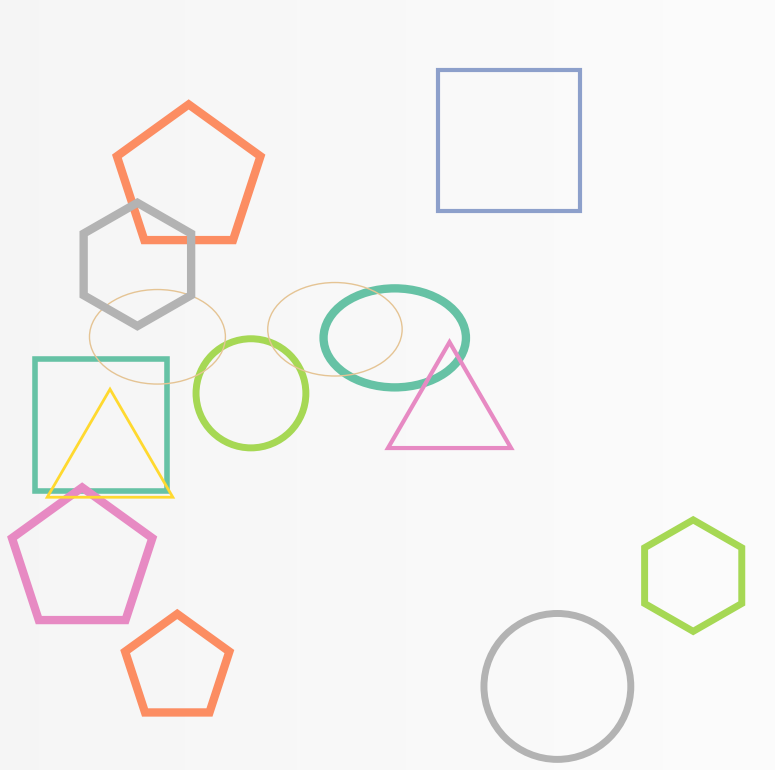[{"shape": "oval", "thickness": 3, "radius": 0.46, "center": [0.509, 0.561]}, {"shape": "square", "thickness": 2, "radius": 0.43, "center": [0.13, 0.448]}, {"shape": "pentagon", "thickness": 3, "radius": 0.49, "center": [0.243, 0.767]}, {"shape": "pentagon", "thickness": 3, "radius": 0.35, "center": [0.229, 0.132]}, {"shape": "square", "thickness": 1.5, "radius": 0.46, "center": [0.657, 0.818]}, {"shape": "pentagon", "thickness": 3, "radius": 0.48, "center": [0.106, 0.272]}, {"shape": "triangle", "thickness": 1.5, "radius": 0.46, "center": [0.58, 0.464]}, {"shape": "hexagon", "thickness": 2.5, "radius": 0.36, "center": [0.894, 0.252]}, {"shape": "circle", "thickness": 2.5, "radius": 0.35, "center": [0.324, 0.489]}, {"shape": "triangle", "thickness": 1, "radius": 0.47, "center": [0.142, 0.401]}, {"shape": "oval", "thickness": 0.5, "radius": 0.43, "center": [0.432, 0.572]}, {"shape": "oval", "thickness": 0.5, "radius": 0.44, "center": [0.203, 0.563]}, {"shape": "hexagon", "thickness": 3, "radius": 0.4, "center": [0.177, 0.657]}, {"shape": "circle", "thickness": 2.5, "radius": 0.47, "center": [0.719, 0.109]}]